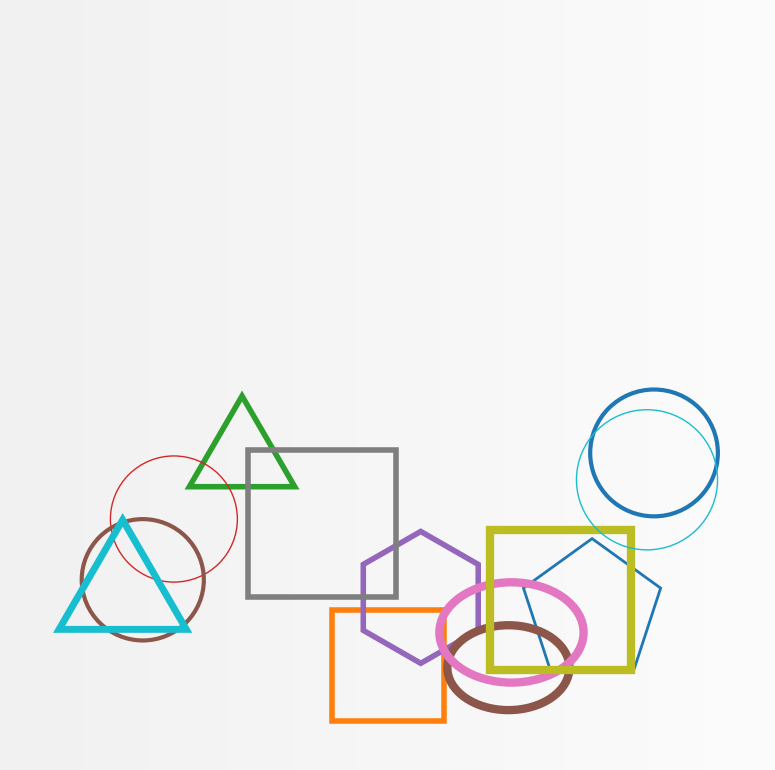[{"shape": "circle", "thickness": 1.5, "radius": 0.41, "center": [0.844, 0.412]}, {"shape": "pentagon", "thickness": 1, "radius": 0.47, "center": [0.764, 0.207]}, {"shape": "square", "thickness": 2, "radius": 0.36, "center": [0.501, 0.136]}, {"shape": "triangle", "thickness": 2, "radius": 0.39, "center": [0.312, 0.407]}, {"shape": "circle", "thickness": 0.5, "radius": 0.41, "center": [0.224, 0.326]}, {"shape": "hexagon", "thickness": 2, "radius": 0.43, "center": [0.543, 0.224]}, {"shape": "oval", "thickness": 3, "radius": 0.39, "center": [0.656, 0.133]}, {"shape": "circle", "thickness": 1.5, "radius": 0.39, "center": [0.184, 0.247]}, {"shape": "oval", "thickness": 3, "radius": 0.47, "center": [0.66, 0.179]}, {"shape": "square", "thickness": 2, "radius": 0.48, "center": [0.416, 0.32]}, {"shape": "square", "thickness": 3, "radius": 0.45, "center": [0.723, 0.221]}, {"shape": "circle", "thickness": 0.5, "radius": 0.46, "center": [0.835, 0.377]}, {"shape": "triangle", "thickness": 2.5, "radius": 0.47, "center": [0.158, 0.23]}]